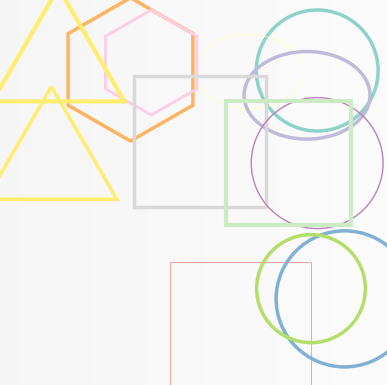[{"shape": "circle", "thickness": 2.5, "radius": 0.79, "center": [0.819, 0.817]}, {"shape": "oval", "thickness": 0.5, "radius": 0.69, "center": [0.641, 0.814]}, {"shape": "oval", "thickness": 2.5, "radius": 0.81, "center": [0.792, 0.752]}, {"shape": "square", "thickness": 0.5, "radius": 0.91, "center": [0.62, 0.136]}, {"shape": "circle", "thickness": 2.5, "radius": 0.88, "center": [0.889, 0.224]}, {"shape": "hexagon", "thickness": 2.5, "radius": 0.93, "center": [0.337, 0.82]}, {"shape": "circle", "thickness": 2.5, "radius": 0.7, "center": [0.803, 0.25]}, {"shape": "hexagon", "thickness": 2, "radius": 0.68, "center": [0.39, 0.838]}, {"shape": "square", "thickness": 2.5, "radius": 0.85, "center": [0.517, 0.633]}, {"shape": "circle", "thickness": 1, "radius": 0.85, "center": [0.818, 0.576]}, {"shape": "square", "thickness": 3, "radius": 0.81, "center": [0.744, 0.576]}, {"shape": "triangle", "thickness": 2.5, "radius": 0.98, "center": [0.133, 0.58]}, {"shape": "triangle", "thickness": 3, "radius": 0.98, "center": [0.151, 0.835]}]